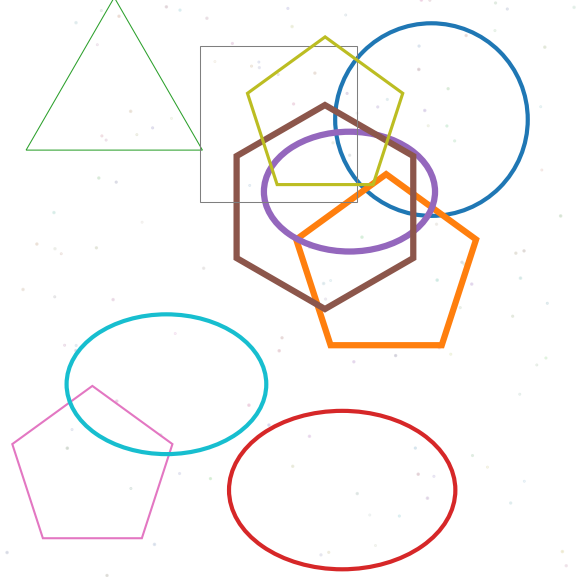[{"shape": "circle", "thickness": 2, "radius": 0.83, "center": [0.747, 0.792]}, {"shape": "pentagon", "thickness": 3, "radius": 0.82, "center": [0.669, 0.534]}, {"shape": "triangle", "thickness": 0.5, "radius": 0.88, "center": [0.198, 0.827]}, {"shape": "oval", "thickness": 2, "radius": 0.98, "center": [0.593, 0.151]}, {"shape": "oval", "thickness": 3, "radius": 0.74, "center": [0.605, 0.667]}, {"shape": "hexagon", "thickness": 3, "radius": 0.88, "center": [0.563, 0.641]}, {"shape": "pentagon", "thickness": 1, "radius": 0.73, "center": [0.16, 0.185]}, {"shape": "square", "thickness": 0.5, "radius": 0.68, "center": [0.482, 0.785]}, {"shape": "pentagon", "thickness": 1.5, "radius": 0.71, "center": [0.563, 0.794]}, {"shape": "oval", "thickness": 2, "radius": 0.86, "center": [0.288, 0.334]}]